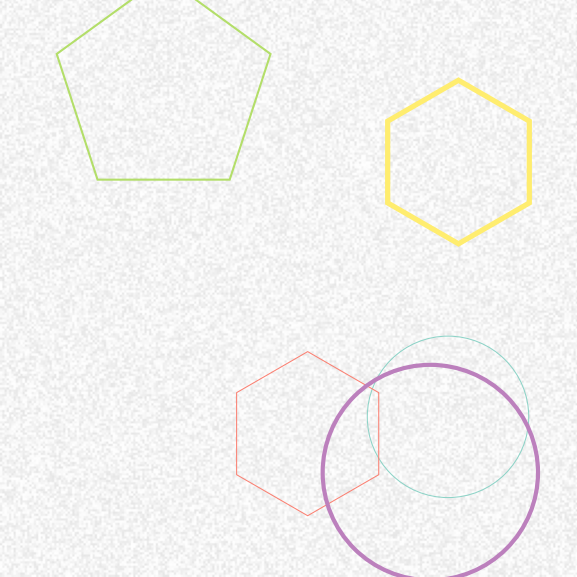[{"shape": "circle", "thickness": 0.5, "radius": 0.7, "center": [0.776, 0.277]}, {"shape": "hexagon", "thickness": 0.5, "radius": 0.71, "center": [0.533, 0.248]}, {"shape": "pentagon", "thickness": 1, "radius": 0.97, "center": [0.283, 0.846]}, {"shape": "circle", "thickness": 2, "radius": 0.93, "center": [0.745, 0.181]}, {"shape": "hexagon", "thickness": 2.5, "radius": 0.71, "center": [0.794, 0.719]}]